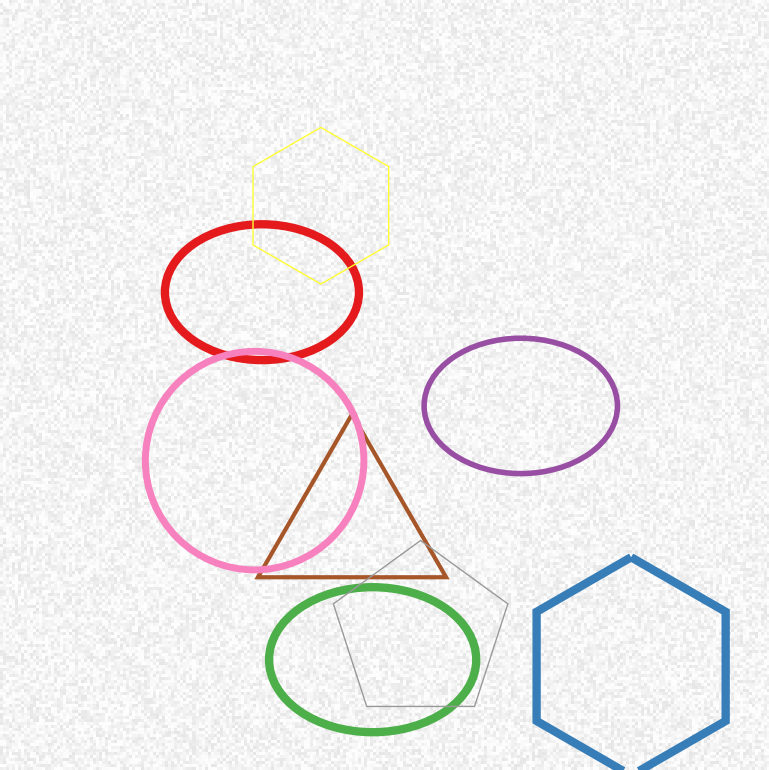[{"shape": "oval", "thickness": 3, "radius": 0.63, "center": [0.34, 0.621]}, {"shape": "hexagon", "thickness": 3, "radius": 0.71, "center": [0.82, 0.135]}, {"shape": "oval", "thickness": 3, "radius": 0.67, "center": [0.484, 0.143]}, {"shape": "oval", "thickness": 2, "radius": 0.63, "center": [0.676, 0.473]}, {"shape": "hexagon", "thickness": 0.5, "radius": 0.51, "center": [0.417, 0.733]}, {"shape": "triangle", "thickness": 1.5, "radius": 0.71, "center": [0.457, 0.321]}, {"shape": "circle", "thickness": 2.5, "radius": 0.71, "center": [0.331, 0.402]}, {"shape": "pentagon", "thickness": 0.5, "radius": 0.6, "center": [0.546, 0.179]}]